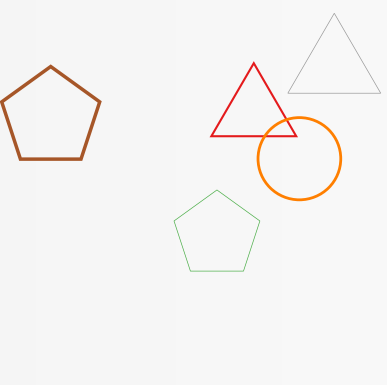[{"shape": "triangle", "thickness": 1.5, "radius": 0.63, "center": [0.655, 0.709]}, {"shape": "pentagon", "thickness": 0.5, "radius": 0.58, "center": [0.56, 0.39]}, {"shape": "circle", "thickness": 2, "radius": 0.53, "center": [0.773, 0.588]}, {"shape": "pentagon", "thickness": 2.5, "radius": 0.66, "center": [0.131, 0.694]}, {"shape": "triangle", "thickness": 0.5, "radius": 0.69, "center": [0.863, 0.827]}]